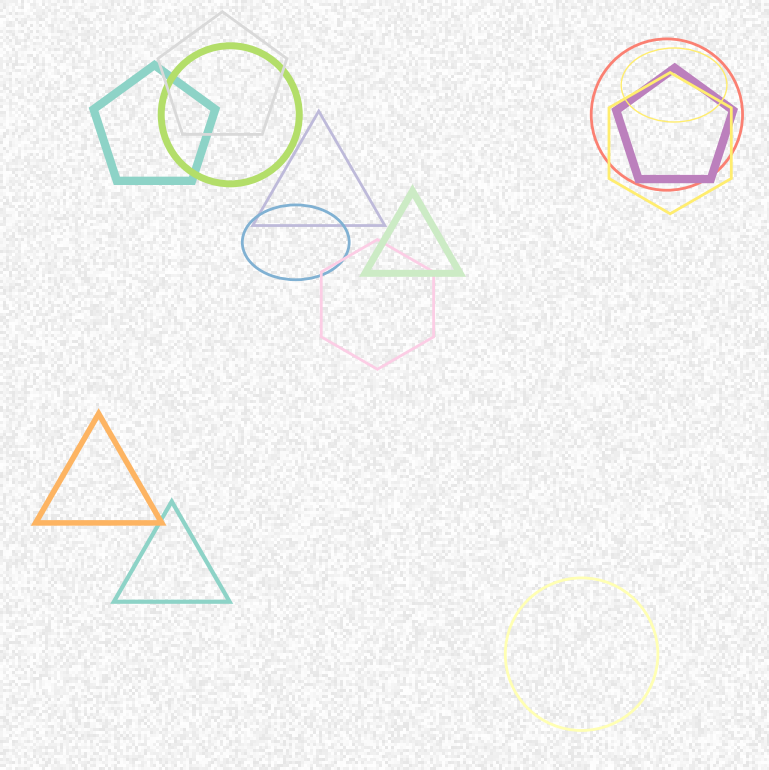[{"shape": "pentagon", "thickness": 3, "radius": 0.42, "center": [0.201, 0.832]}, {"shape": "triangle", "thickness": 1.5, "radius": 0.43, "center": [0.223, 0.262]}, {"shape": "circle", "thickness": 1, "radius": 0.5, "center": [0.755, 0.15]}, {"shape": "triangle", "thickness": 1, "radius": 0.5, "center": [0.414, 0.757]}, {"shape": "circle", "thickness": 1, "radius": 0.49, "center": [0.866, 0.851]}, {"shape": "oval", "thickness": 1, "radius": 0.35, "center": [0.384, 0.685]}, {"shape": "triangle", "thickness": 2, "radius": 0.47, "center": [0.128, 0.368]}, {"shape": "circle", "thickness": 2.5, "radius": 0.45, "center": [0.299, 0.851]}, {"shape": "hexagon", "thickness": 1, "radius": 0.42, "center": [0.49, 0.605]}, {"shape": "pentagon", "thickness": 1, "radius": 0.44, "center": [0.289, 0.897]}, {"shape": "pentagon", "thickness": 3, "radius": 0.4, "center": [0.876, 0.832]}, {"shape": "triangle", "thickness": 2.5, "radius": 0.36, "center": [0.536, 0.681]}, {"shape": "hexagon", "thickness": 1, "radius": 0.46, "center": [0.87, 0.814]}, {"shape": "oval", "thickness": 0.5, "radius": 0.34, "center": [0.875, 0.89]}]